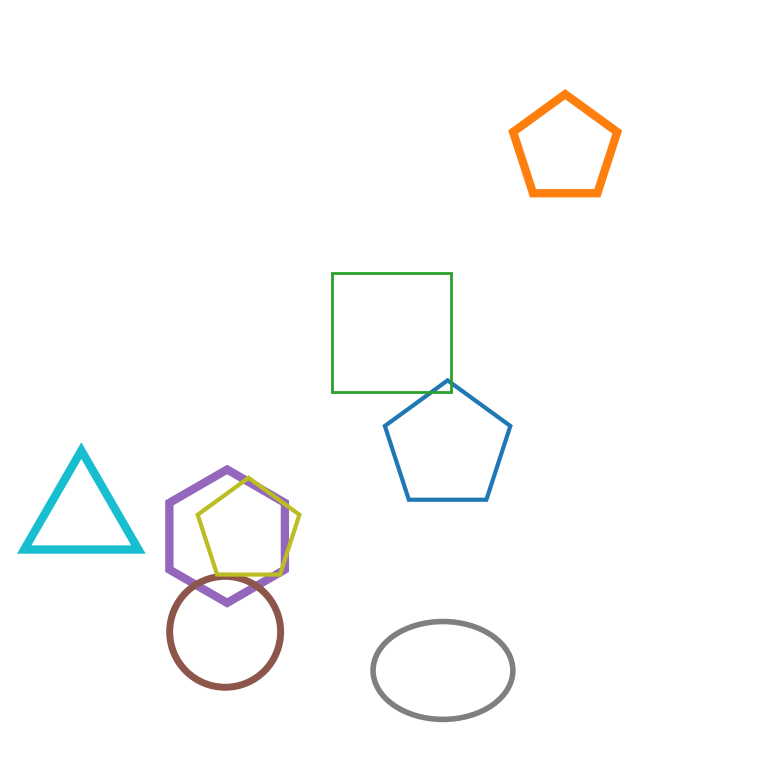[{"shape": "pentagon", "thickness": 1.5, "radius": 0.43, "center": [0.581, 0.42]}, {"shape": "pentagon", "thickness": 3, "radius": 0.36, "center": [0.734, 0.807]}, {"shape": "square", "thickness": 1, "radius": 0.38, "center": [0.508, 0.568]}, {"shape": "hexagon", "thickness": 3, "radius": 0.43, "center": [0.295, 0.304]}, {"shape": "circle", "thickness": 2.5, "radius": 0.36, "center": [0.292, 0.179]}, {"shape": "oval", "thickness": 2, "radius": 0.45, "center": [0.575, 0.129]}, {"shape": "pentagon", "thickness": 1.5, "radius": 0.35, "center": [0.323, 0.31]}, {"shape": "triangle", "thickness": 3, "radius": 0.43, "center": [0.106, 0.329]}]